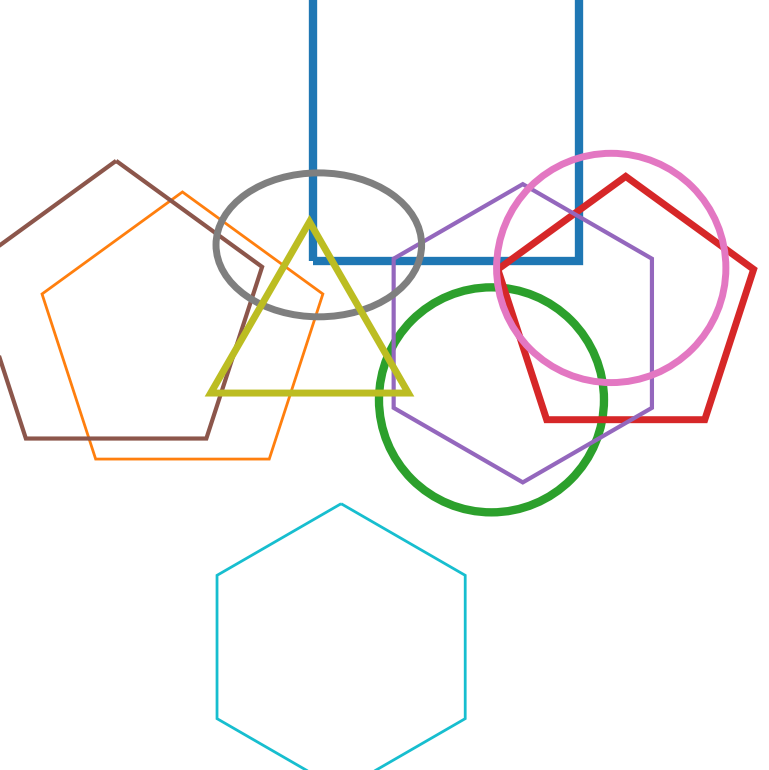[{"shape": "square", "thickness": 3, "radius": 0.86, "center": [0.579, 0.833]}, {"shape": "pentagon", "thickness": 1, "radius": 0.96, "center": [0.237, 0.559]}, {"shape": "circle", "thickness": 3, "radius": 0.73, "center": [0.638, 0.481]}, {"shape": "pentagon", "thickness": 2.5, "radius": 0.87, "center": [0.813, 0.596]}, {"shape": "hexagon", "thickness": 1.5, "radius": 0.97, "center": [0.679, 0.567]}, {"shape": "pentagon", "thickness": 1.5, "radius": 1.0, "center": [0.151, 0.592]}, {"shape": "circle", "thickness": 2.5, "radius": 0.74, "center": [0.794, 0.652]}, {"shape": "oval", "thickness": 2.5, "radius": 0.67, "center": [0.414, 0.682]}, {"shape": "triangle", "thickness": 2.5, "radius": 0.74, "center": [0.402, 0.564]}, {"shape": "hexagon", "thickness": 1, "radius": 0.93, "center": [0.443, 0.16]}]